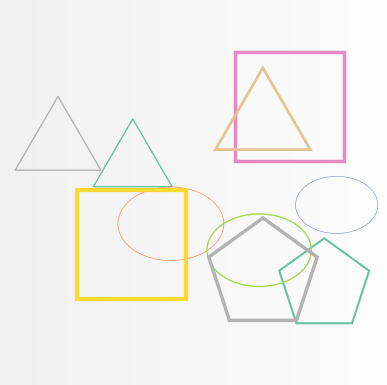[{"shape": "pentagon", "thickness": 1.5, "radius": 0.61, "center": [0.837, 0.259]}, {"shape": "triangle", "thickness": 1, "radius": 0.59, "center": [0.343, 0.574]}, {"shape": "oval", "thickness": 0.5, "radius": 0.68, "center": [0.441, 0.419]}, {"shape": "oval", "thickness": 0.5, "radius": 0.53, "center": [0.869, 0.468]}, {"shape": "square", "thickness": 2.5, "radius": 0.7, "center": [0.746, 0.723]}, {"shape": "oval", "thickness": 1, "radius": 0.67, "center": [0.669, 0.35]}, {"shape": "square", "thickness": 3, "radius": 0.71, "center": [0.339, 0.365]}, {"shape": "triangle", "thickness": 2, "radius": 0.71, "center": [0.678, 0.682]}, {"shape": "pentagon", "thickness": 2.5, "radius": 0.74, "center": [0.679, 0.287]}, {"shape": "triangle", "thickness": 1, "radius": 0.64, "center": [0.15, 0.622]}]